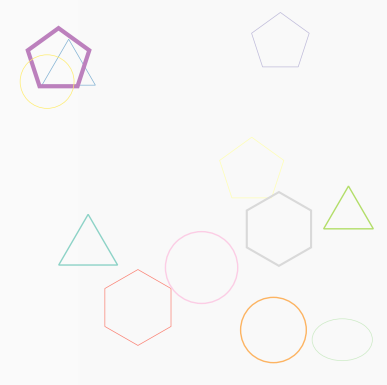[{"shape": "triangle", "thickness": 1, "radius": 0.44, "center": [0.227, 0.355]}, {"shape": "pentagon", "thickness": 0.5, "radius": 0.44, "center": [0.65, 0.556]}, {"shape": "pentagon", "thickness": 0.5, "radius": 0.39, "center": [0.724, 0.889]}, {"shape": "hexagon", "thickness": 0.5, "radius": 0.49, "center": [0.356, 0.201]}, {"shape": "triangle", "thickness": 0.5, "radius": 0.4, "center": [0.177, 0.819]}, {"shape": "circle", "thickness": 1, "radius": 0.42, "center": [0.706, 0.143]}, {"shape": "triangle", "thickness": 1, "radius": 0.37, "center": [0.899, 0.443]}, {"shape": "circle", "thickness": 1, "radius": 0.47, "center": [0.52, 0.305]}, {"shape": "hexagon", "thickness": 1.5, "radius": 0.48, "center": [0.72, 0.405]}, {"shape": "pentagon", "thickness": 3, "radius": 0.42, "center": [0.151, 0.843]}, {"shape": "oval", "thickness": 0.5, "radius": 0.39, "center": [0.883, 0.118]}, {"shape": "circle", "thickness": 0.5, "radius": 0.35, "center": [0.122, 0.788]}]